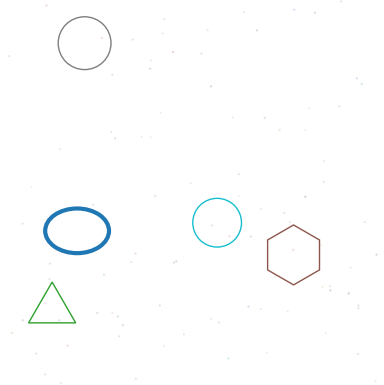[{"shape": "oval", "thickness": 3, "radius": 0.41, "center": [0.2, 0.4]}, {"shape": "triangle", "thickness": 1, "radius": 0.35, "center": [0.135, 0.197]}, {"shape": "hexagon", "thickness": 1, "radius": 0.39, "center": [0.762, 0.338]}, {"shape": "circle", "thickness": 1, "radius": 0.34, "center": [0.22, 0.888]}, {"shape": "circle", "thickness": 1, "radius": 0.32, "center": [0.564, 0.422]}]